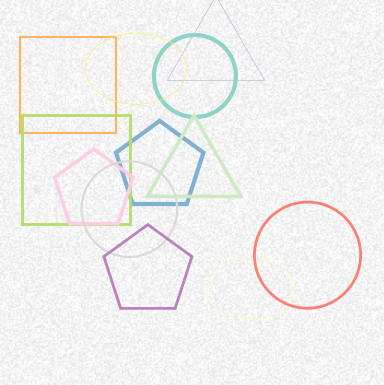[{"shape": "circle", "thickness": 3, "radius": 0.53, "center": [0.506, 0.803]}, {"shape": "oval", "thickness": 0.5, "radius": 0.57, "center": [0.651, 0.249]}, {"shape": "triangle", "thickness": 0.5, "radius": 0.73, "center": [0.561, 0.864]}, {"shape": "circle", "thickness": 2, "radius": 0.69, "center": [0.799, 0.337]}, {"shape": "pentagon", "thickness": 3, "radius": 0.6, "center": [0.415, 0.567]}, {"shape": "square", "thickness": 1.5, "radius": 0.62, "center": [0.176, 0.78]}, {"shape": "square", "thickness": 2, "radius": 0.7, "center": [0.198, 0.559]}, {"shape": "pentagon", "thickness": 2.5, "radius": 0.54, "center": [0.244, 0.506]}, {"shape": "circle", "thickness": 1.5, "radius": 0.62, "center": [0.336, 0.457]}, {"shape": "pentagon", "thickness": 2, "radius": 0.6, "center": [0.384, 0.296]}, {"shape": "triangle", "thickness": 2.5, "radius": 0.7, "center": [0.504, 0.56]}, {"shape": "oval", "thickness": 0.5, "radius": 0.66, "center": [0.354, 0.822]}]